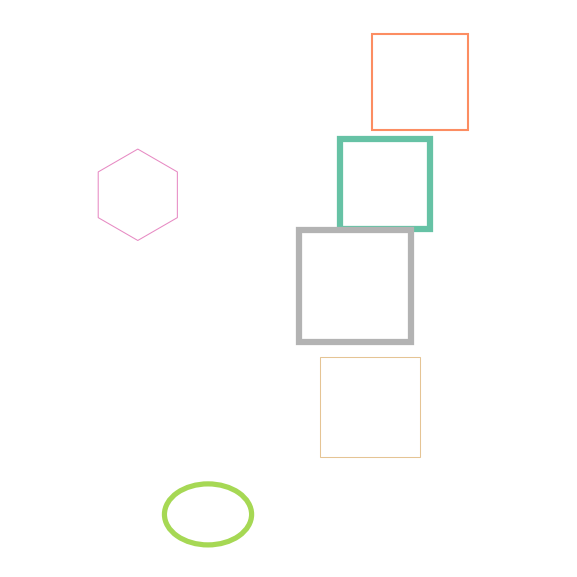[{"shape": "square", "thickness": 3, "radius": 0.39, "center": [0.666, 0.681]}, {"shape": "square", "thickness": 1, "radius": 0.42, "center": [0.727, 0.857]}, {"shape": "hexagon", "thickness": 0.5, "radius": 0.4, "center": [0.239, 0.662]}, {"shape": "oval", "thickness": 2.5, "radius": 0.38, "center": [0.36, 0.108]}, {"shape": "square", "thickness": 0.5, "radius": 0.43, "center": [0.641, 0.295]}, {"shape": "square", "thickness": 3, "radius": 0.48, "center": [0.615, 0.503]}]